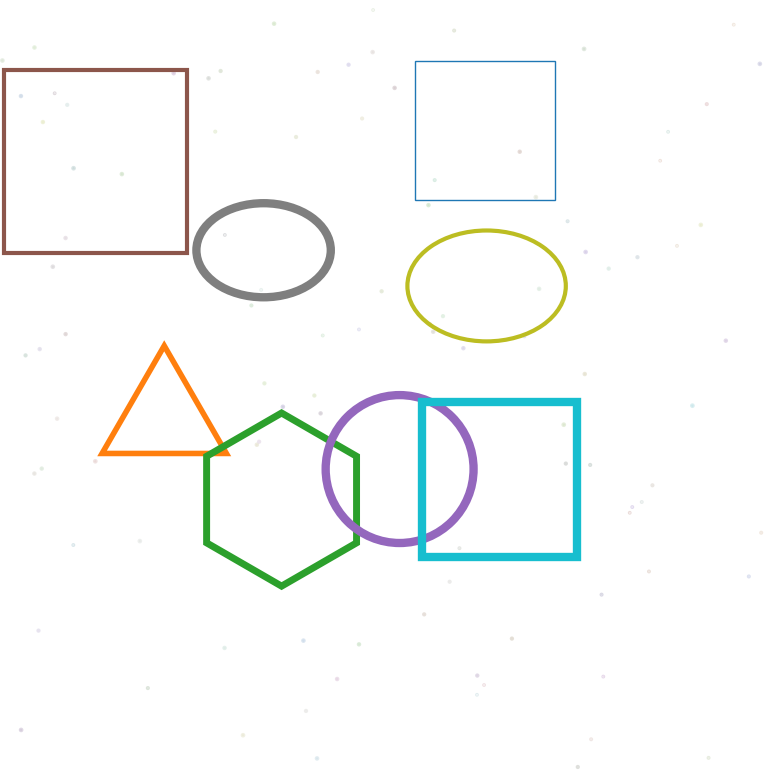[{"shape": "square", "thickness": 0.5, "radius": 0.45, "center": [0.63, 0.83]}, {"shape": "triangle", "thickness": 2, "radius": 0.47, "center": [0.213, 0.458]}, {"shape": "hexagon", "thickness": 2.5, "radius": 0.56, "center": [0.366, 0.351]}, {"shape": "circle", "thickness": 3, "radius": 0.48, "center": [0.519, 0.391]}, {"shape": "square", "thickness": 1.5, "radius": 0.59, "center": [0.124, 0.79]}, {"shape": "oval", "thickness": 3, "radius": 0.44, "center": [0.342, 0.675]}, {"shape": "oval", "thickness": 1.5, "radius": 0.51, "center": [0.632, 0.629]}, {"shape": "square", "thickness": 3, "radius": 0.5, "center": [0.648, 0.378]}]